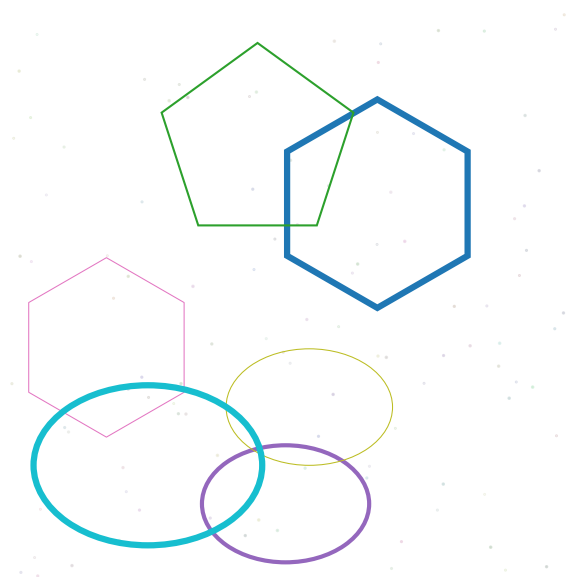[{"shape": "hexagon", "thickness": 3, "radius": 0.9, "center": [0.653, 0.646]}, {"shape": "pentagon", "thickness": 1, "radius": 0.87, "center": [0.446, 0.75]}, {"shape": "oval", "thickness": 2, "radius": 0.72, "center": [0.494, 0.127]}, {"shape": "hexagon", "thickness": 0.5, "radius": 0.78, "center": [0.184, 0.398]}, {"shape": "oval", "thickness": 0.5, "radius": 0.72, "center": [0.536, 0.294]}, {"shape": "oval", "thickness": 3, "radius": 0.99, "center": [0.256, 0.193]}]